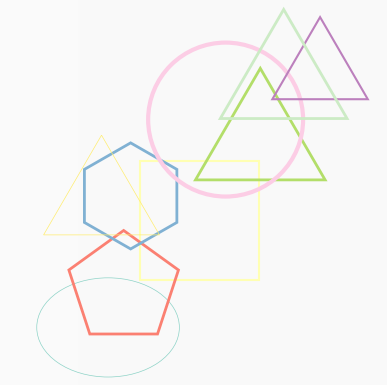[{"shape": "oval", "thickness": 0.5, "radius": 0.92, "center": [0.279, 0.15]}, {"shape": "square", "thickness": 1.5, "radius": 0.77, "center": [0.515, 0.427]}, {"shape": "pentagon", "thickness": 2, "radius": 0.74, "center": [0.319, 0.253]}, {"shape": "hexagon", "thickness": 2, "radius": 0.69, "center": [0.337, 0.491]}, {"shape": "triangle", "thickness": 2, "radius": 0.97, "center": [0.672, 0.629]}, {"shape": "circle", "thickness": 3, "radius": 1.0, "center": [0.582, 0.689]}, {"shape": "triangle", "thickness": 1.5, "radius": 0.71, "center": [0.826, 0.813]}, {"shape": "triangle", "thickness": 2, "radius": 0.94, "center": [0.732, 0.787]}, {"shape": "triangle", "thickness": 0.5, "radius": 0.86, "center": [0.262, 0.476]}]